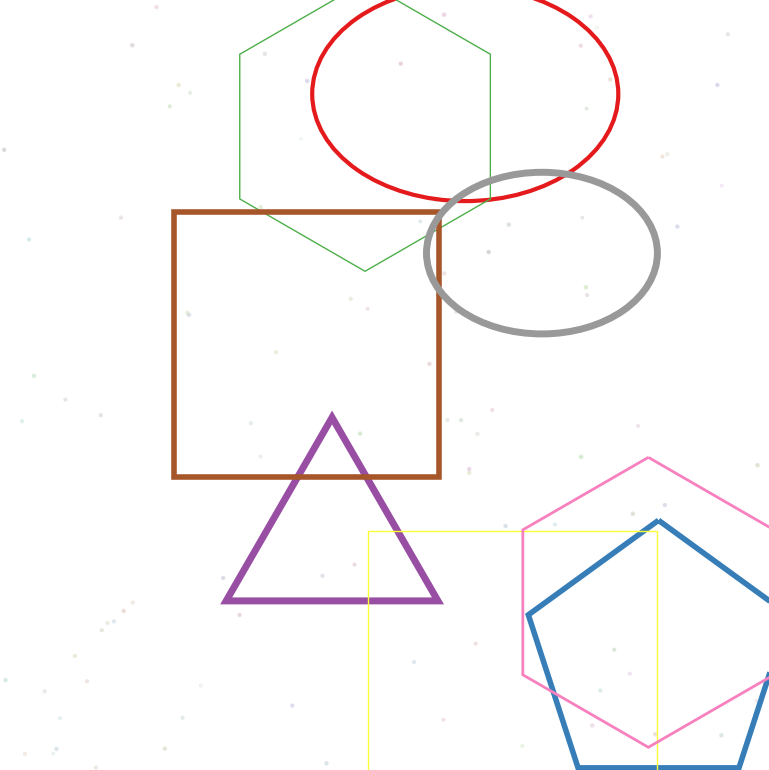[{"shape": "oval", "thickness": 1.5, "radius": 0.99, "center": [0.604, 0.878]}, {"shape": "pentagon", "thickness": 2, "radius": 0.89, "center": [0.855, 0.147]}, {"shape": "hexagon", "thickness": 0.5, "radius": 0.94, "center": [0.474, 0.836]}, {"shape": "triangle", "thickness": 2.5, "radius": 0.79, "center": [0.431, 0.299]}, {"shape": "square", "thickness": 0.5, "radius": 0.94, "center": [0.665, 0.123]}, {"shape": "square", "thickness": 2, "radius": 0.86, "center": [0.399, 0.553]}, {"shape": "hexagon", "thickness": 1, "radius": 0.94, "center": [0.842, 0.218]}, {"shape": "oval", "thickness": 2.5, "radius": 0.75, "center": [0.704, 0.671]}]